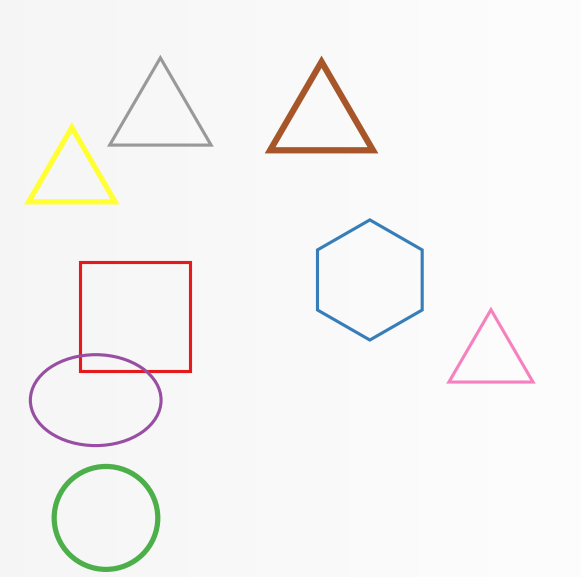[{"shape": "square", "thickness": 1.5, "radius": 0.47, "center": [0.232, 0.451]}, {"shape": "hexagon", "thickness": 1.5, "radius": 0.52, "center": [0.636, 0.514]}, {"shape": "circle", "thickness": 2.5, "radius": 0.45, "center": [0.182, 0.102]}, {"shape": "oval", "thickness": 1.5, "radius": 0.56, "center": [0.165, 0.306]}, {"shape": "triangle", "thickness": 2.5, "radius": 0.43, "center": [0.124, 0.693]}, {"shape": "triangle", "thickness": 3, "radius": 0.51, "center": [0.553, 0.79]}, {"shape": "triangle", "thickness": 1.5, "radius": 0.42, "center": [0.845, 0.379]}, {"shape": "triangle", "thickness": 1.5, "radius": 0.5, "center": [0.276, 0.798]}]